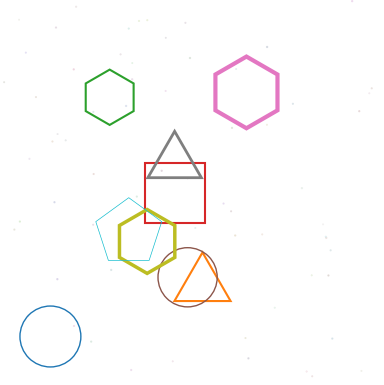[{"shape": "circle", "thickness": 1, "radius": 0.4, "center": [0.131, 0.126]}, {"shape": "triangle", "thickness": 1.5, "radius": 0.42, "center": [0.526, 0.26]}, {"shape": "hexagon", "thickness": 1.5, "radius": 0.36, "center": [0.285, 0.747]}, {"shape": "square", "thickness": 1.5, "radius": 0.39, "center": [0.454, 0.499]}, {"shape": "circle", "thickness": 1, "radius": 0.38, "center": [0.487, 0.28]}, {"shape": "hexagon", "thickness": 3, "radius": 0.47, "center": [0.64, 0.76]}, {"shape": "triangle", "thickness": 2, "radius": 0.4, "center": [0.454, 0.579]}, {"shape": "hexagon", "thickness": 2.5, "radius": 0.41, "center": [0.382, 0.373]}, {"shape": "pentagon", "thickness": 0.5, "radius": 0.45, "center": [0.334, 0.396]}]